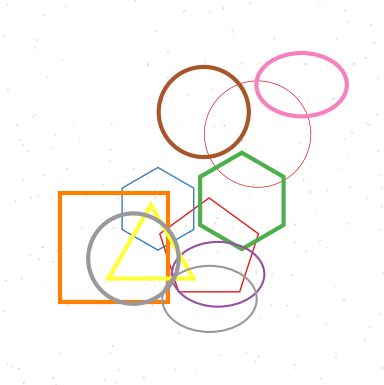[{"shape": "pentagon", "thickness": 1, "radius": 0.67, "center": [0.543, 0.351]}, {"shape": "circle", "thickness": 0.5, "radius": 0.69, "center": [0.669, 0.652]}, {"shape": "hexagon", "thickness": 1, "radius": 0.54, "center": [0.41, 0.458]}, {"shape": "hexagon", "thickness": 3, "radius": 0.63, "center": [0.628, 0.478]}, {"shape": "oval", "thickness": 1.5, "radius": 0.6, "center": [0.566, 0.288]}, {"shape": "square", "thickness": 3, "radius": 0.7, "center": [0.296, 0.357]}, {"shape": "triangle", "thickness": 3, "radius": 0.64, "center": [0.392, 0.34]}, {"shape": "circle", "thickness": 3, "radius": 0.59, "center": [0.529, 0.709]}, {"shape": "oval", "thickness": 3, "radius": 0.59, "center": [0.783, 0.78]}, {"shape": "circle", "thickness": 3, "radius": 0.59, "center": [0.347, 0.328]}, {"shape": "oval", "thickness": 1.5, "radius": 0.61, "center": [0.544, 0.224]}]